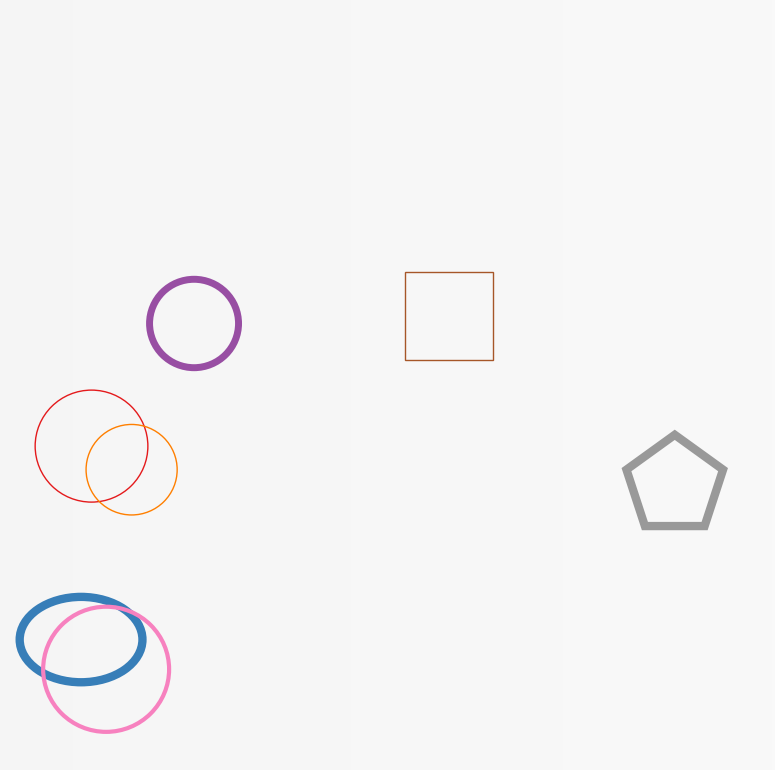[{"shape": "circle", "thickness": 0.5, "radius": 0.36, "center": [0.118, 0.421]}, {"shape": "oval", "thickness": 3, "radius": 0.4, "center": [0.105, 0.169]}, {"shape": "circle", "thickness": 2.5, "radius": 0.29, "center": [0.25, 0.58]}, {"shape": "circle", "thickness": 0.5, "radius": 0.29, "center": [0.17, 0.39]}, {"shape": "square", "thickness": 0.5, "radius": 0.29, "center": [0.579, 0.59]}, {"shape": "circle", "thickness": 1.5, "radius": 0.41, "center": [0.137, 0.131]}, {"shape": "pentagon", "thickness": 3, "radius": 0.33, "center": [0.871, 0.37]}]